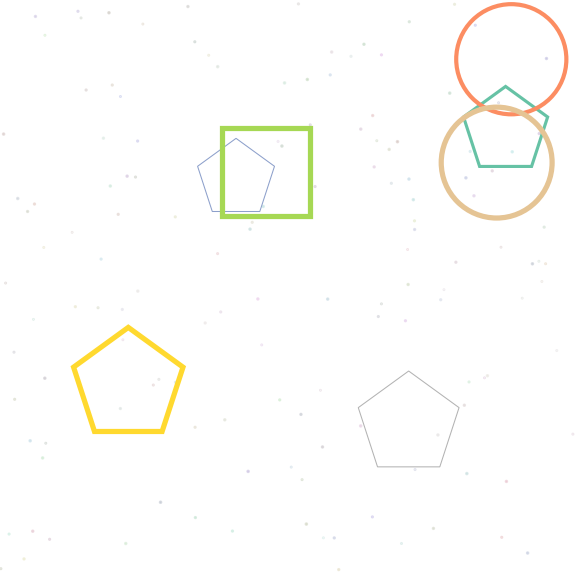[{"shape": "pentagon", "thickness": 1.5, "radius": 0.38, "center": [0.875, 0.773]}, {"shape": "circle", "thickness": 2, "radius": 0.48, "center": [0.885, 0.897]}, {"shape": "pentagon", "thickness": 0.5, "radius": 0.35, "center": [0.409, 0.69]}, {"shape": "square", "thickness": 2.5, "radius": 0.38, "center": [0.461, 0.701]}, {"shape": "pentagon", "thickness": 2.5, "radius": 0.5, "center": [0.222, 0.333]}, {"shape": "circle", "thickness": 2.5, "radius": 0.48, "center": [0.86, 0.718]}, {"shape": "pentagon", "thickness": 0.5, "radius": 0.46, "center": [0.708, 0.265]}]